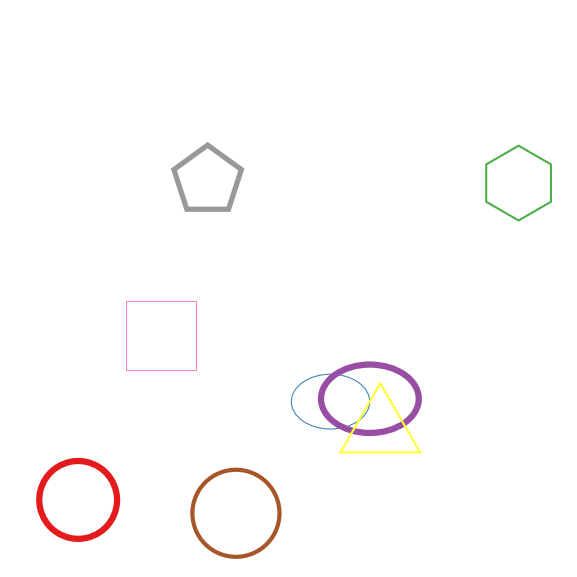[{"shape": "circle", "thickness": 3, "radius": 0.34, "center": [0.135, 0.133]}, {"shape": "oval", "thickness": 0.5, "radius": 0.34, "center": [0.572, 0.304]}, {"shape": "hexagon", "thickness": 1, "radius": 0.32, "center": [0.898, 0.682]}, {"shape": "oval", "thickness": 3, "radius": 0.42, "center": [0.64, 0.309]}, {"shape": "triangle", "thickness": 1, "radius": 0.4, "center": [0.659, 0.256]}, {"shape": "circle", "thickness": 2, "radius": 0.38, "center": [0.409, 0.11]}, {"shape": "square", "thickness": 0.5, "radius": 0.3, "center": [0.279, 0.418]}, {"shape": "pentagon", "thickness": 2.5, "radius": 0.31, "center": [0.36, 0.686]}]